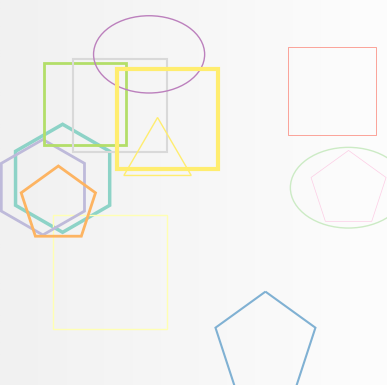[{"shape": "hexagon", "thickness": 2.5, "radius": 0.7, "center": [0.162, 0.537]}, {"shape": "square", "thickness": 1, "radius": 0.74, "center": [0.283, 0.293]}, {"shape": "hexagon", "thickness": 2, "radius": 0.62, "center": [0.111, 0.514]}, {"shape": "square", "thickness": 0.5, "radius": 0.57, "center": [0.857, 0.764]}, {"shape": "pentagon", "thickness": 1.5, "radius": 0.68, "center": [0.685, 0.107]}, {"shape": "pentagon", "thickness": 2, "radius": 0.5, "center": [0.151, 0.468]}, {"shape": "square", "thickness": 2, "radius": 0.53, "center": [0.219, 0.73]}, {"shape": "pentagon", "thickness": 0.5, "radius": 0.51, "center": [0.899, 0.507]}, {"shape": "square", "thickness": 1.5, "radius": 0.61, "center": [0.31, 0.726]}, {"shape": "oval", "thickness": 1, "radius": 0.72, "center": [0.385, 0.859]}, {"shape": "oval", "thickness": 1, "radius": 0.75, "center": [0.899, 0.512]}, {"shape": "square", "thickness": 3, "radius": 0.65, "center": [0.432, 0.691]}, {"shape": "triangle", "thickness": 1, "radius": 0.5, "center": [0.407, 0.594]}]